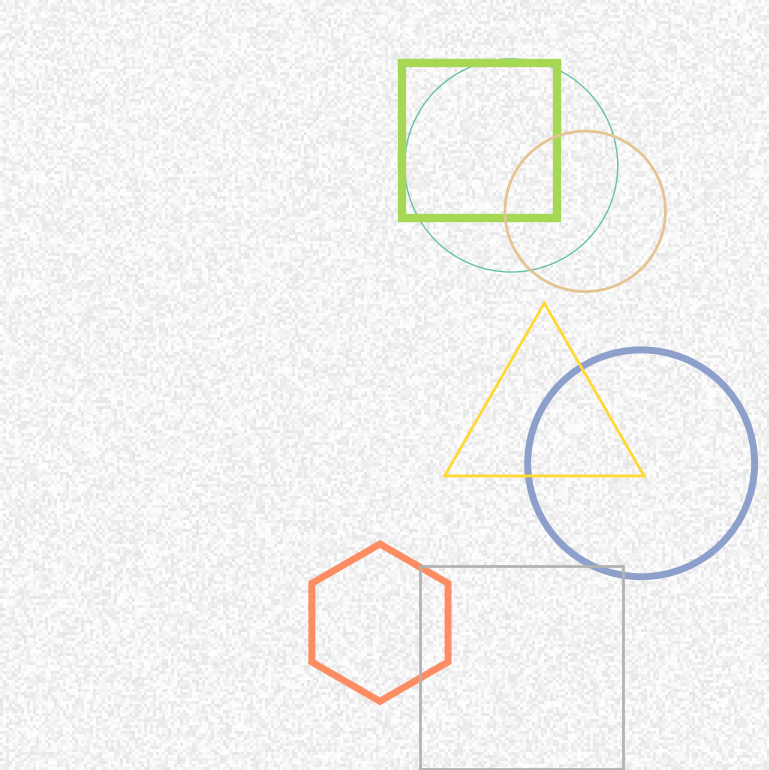[{"shape": "circle", "thickness": 0.5, "radius": 0.69, "center": [0.664, 0.785]}, {"shape": "hexagon", "thickness": 2.5, "radius": 0.51, "center": [0.493, 0.191]}, {"shape": "circle", "thickness": 2.5, "radius": 0.74, "center": [0.833, 0.398]}, {"shape": "square", "thickness": 3, "radius": 0.5, "center": [0.623, 0.817]}, {"shape": "triangle", "thickness": 1, "radius": 0.75, "center": [0.707, 0.457]}, {"shape": "circle", "thickness": 1, "radius": 0.52, "center": [0.76, 0.726]}, {"shape": "square", "thickness": 1, "radius": 0.66, "center": [0.677, 0.133]}]